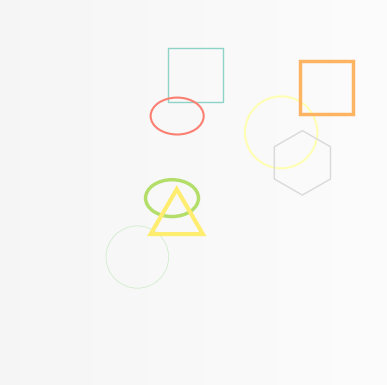[{"shape": "square", "thickness": 1, "radius": 0.35, "center": [0.505, 0.805]}, {"shape": "circle", "thickness": 1.5, "radius": 0.47, "center": [0.726, 0.656]}, {"shape": "oval", "thickness": 1.5, "radius": 0.34, "center": [0.457, 0.699]}, {"shape": "square", "thickness": 2.5, "radius": 0.34, "center": [0.843, 0.773]}, {"shape": "oval", "thickness": 2.5, "radius": 0.34, "center": [0.444, 0.485]}, {"shape": "hexagon", "thickness": 1, "radius": 0.42, "center": [0.78, 0.577]}, {"shape": "circle", "thickness": 0.5, "radius": 0.4, "center": [0.354, 0.332]}, {"shape": "triangle", "thickness": 3, "radius": 0.39, "center": [0.456, 0.431]}]